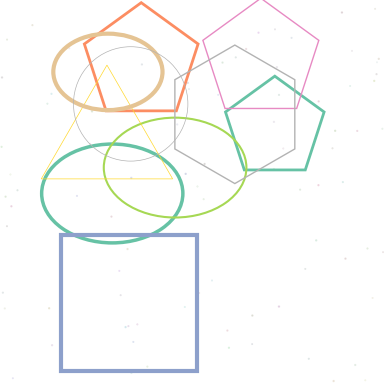[{"shape": "oval", "thickness": 2.5, "radius": 0.92, "center": [0.292, 0.497]}, {"shape": "pentagon", "thickness": 2, "radius": 0.67, "center": [0.714, 0.668]}, {"shape": "pentagon", "thickness": 2, "radius": 0.78, "center": [0.367, 0.838]}, {"shape": "square", "thickness": 3, "radius": 0.88, "center": [0.334, 0.214]}, {"shape": "pentagon", "thickness": 1, "radius": 0.79, "center": [0.678, 0.846]}, {"shape": "oval", "thickness": 1.5, "radius": 0.93, "center": [0.455, 0.565]}, {"shape": "triangle", "thickness": 0.5, "radius": 0.99, "center": [0.278, 0.634]}, {"shape": "oval", "thickness": 3, "radius": 0.71, "center": [0.28, 0.813]}, {"shape": "circle", "thickness": 0.5, "radius": 0.74, "center": [0.339, 0.73]}, {"shape": "hexagon", "thickness": 1, "radius": 0.9, "center": [0.61, 0.703]}]